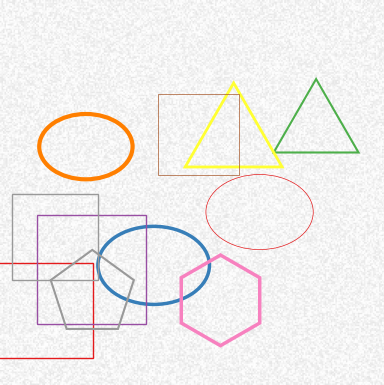[{"shape": "square", "thickness": 1, "radius": 0.62, "center": [0.117, 0.193]}, {"shape": "oval", "thickness": 0.5, "radius": 0.7, "center": [0.674, 0.449]}, {"shape": "oval", "thickness": 2.5, "radius": 0.72, "center": [0.399, 0.311]}, {"shape": "triangle", "thickness": 1.5, "radius": 0.64, "center": [0.821, 0.668]}, {"shape": "square", "thickness": 1, "radius": 0.71, "center": [0.239, 0.299]}, {"shape": "oval", "thickness": 3, "radius": 0.61, "center": [0.223, 0.619]}, {"shape": "triangle", "thickness": 2, "radius": 0.73, "center": [0.607, 0.639]}, {"shape": "square", "thickness": 0.5, "radius": 0.53, "center": [0.515, 0.65]}, {"shape": "hexagon", "thickness": 2.5, "radius": 0.59, "center": [0.573, 0.22]}, {"shape": "pentagon", "thickness": 1.5, "radius": 0.57, "center": [0.24, 0.237]}, {"shape": "square", "thickness": 1, "radius": 0.56, "center": [0.143, 0.385]}]